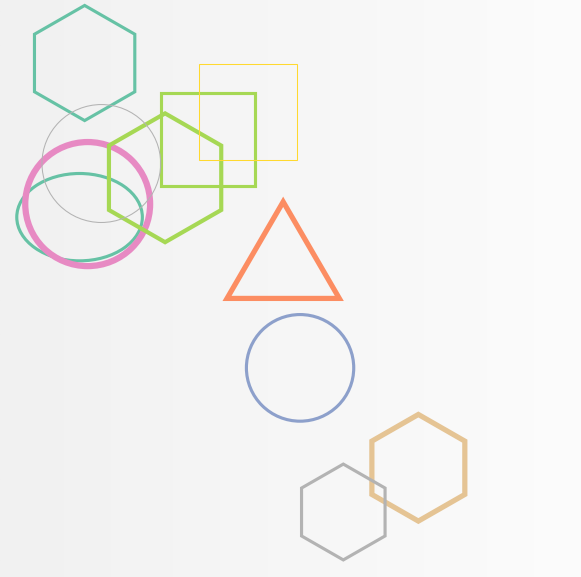[{"shape": "oval", "thickness": 1.5, "radius": 0.54, "center": [0.137, 0.623]}, {"shape": "hexagon", "thickness": 1.5, "radius": 0.5, "center": [0.146, 0.89]}, {"shape": "triangle", "thickness": 2.5, "radius": 0.56, "center": [0.487, 0.538]}, {"shape": "circle", "thickness": 1.5, "radius": 0.46, "center": [0.516, 0.362]}, {"shape": "circle", "thickness": 3, "radius": 0.54, "center": [0.151, 0.646]}, {"shape": "hexagon", "thickness": 2, "radius": 0.56, "center": [0.284, 0.691]}, {"shape": "square", "thickness": 1.5, "radius": 0.4, "center": [0.358, 0.758]}, {"shape": "square", "thickness": 0.5, "radius": 0.42, "center": [0.427, 0.805]}, {"shape": "hexagon", "thickness": 2.5, "radius": 0.46, "center": [0.72, 0.189]}, {"shape": "hexagon", "thickness": 1.5, "radius": 0.41, "center": [0.591, 0.113]}, {"shape": "circle", "thickness": 0.5, "radius": 0.51, "center": [0.174, 0.716]}]